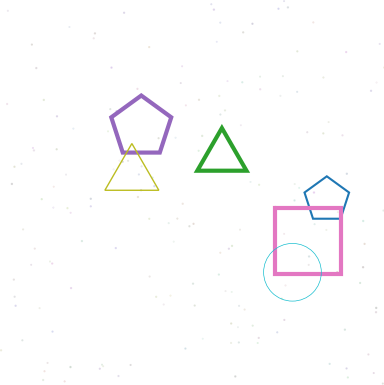[{"shape": "pentagon", "thickness": 1.5, "radius": 0.3, "center": [0.849, 0.481]}, {"shape": "triangle", "thickness": 3, "radius": 0.37, "center": [0.576, 0.593]}, {"shape": "pentagon", "thickness": 3, "radius": 0.41, "center": [0.367, 0.67]}, {"shape": "square", "thickness": 3, "radius": 0.43, "center": [0.799, 0.374]}, {"shape": "triangle", "thickness": 1, "radius": 0.4, "center": [0.343, 0.546]}, {"shape": "circle", "thickness": 0.5, "radius": 0.37, "center": [0.76, 0.293]}]